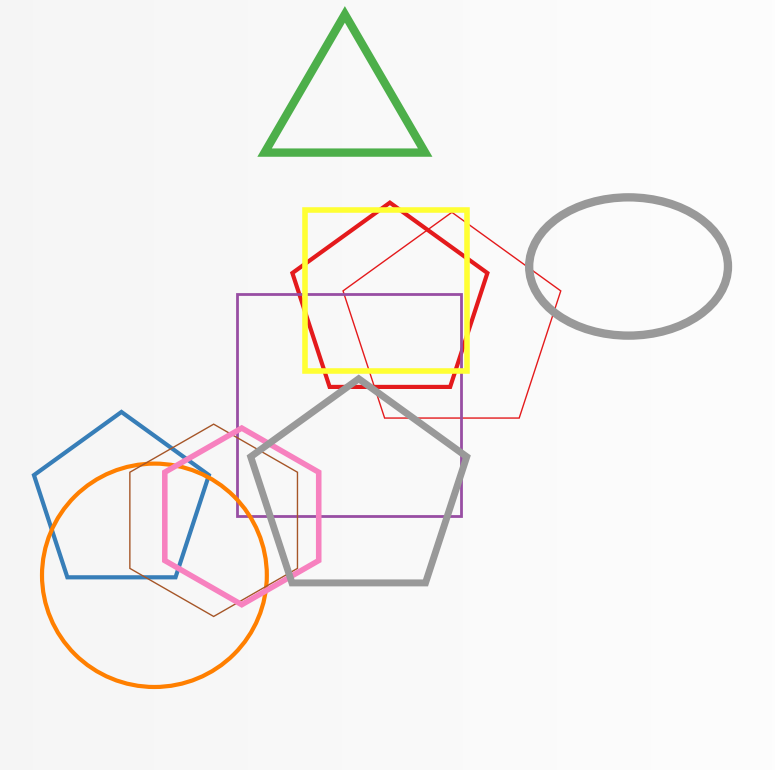[{"shape": "pentagon", "thickness": 1.5, "radius": 0.66, "center": [0.503, 0.605]}, {"shape": "pentagon", "thickness": 0.5, "radius": 0.74, "center": [0.583, 0.577]}, {"shape": "pentagon", "thickness": 1.5, "radius": 0.59, "center": [0.157, 0.346]}, {"shape": "triangle", "thickness": 3, "radius": 0.6, "center": [0.445, 0.862]}, {"shape": "square", "thickness": 1, "radius": 0.72, "center": [0.451, 0.474]}, {"shape": "circle", "thickness": 1.5, "radius": 0.73, "center": [0.199, 0.253]}, {"shape": "square", "thickness": 2, "radius": 0.52, "center": [0.498, 0.623]}, {"shape": "hexagon", "thickness": 0.5, "radius": 0.62, "center": [0.276, 0.324]}, {"shape": "hexagon", "thickness": 2, "radius": 0.57, "center": [0.312, 0.329]}, {"shape": "oval", "thickness": 3, "radius": 0.64, "center": [0.811, 0.654]}, {"shape": "pentagon", "thickness": 2.5, "radius": 0.73, "center": [0.463, 0.362]}]